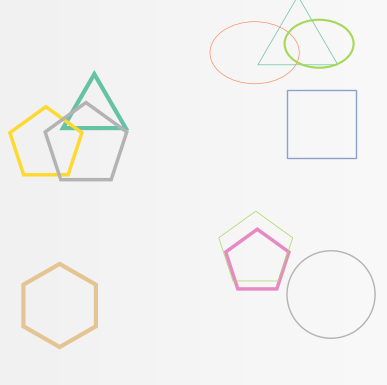[{"shape": "triangle", "thickness": 0.5, "radius": 0.6, "center": [0.769, 0.891]}, {"shape": "triangle", "thickness": 3, "radius": 0.47, "center": [0.243, 0.714]}, {"shape": "oval", "thickness": 0.5, "radius": 0.58, "center": [0.657, 0.863]}, {"shape": "square", "thickness": 1, "radius": 0.44, "center": [0.83, 0.679]}, {"shape": "pentagon", "thickness": 2.5, "radius": 0.43, "center": [0.664, 0.319]}, {"shape": "pentagon", "thickness": 0.5, "radius": 0.5, "center": [0.66, 0.351]}, {"shape": "oval", "thickness": 1.5, "radius": 0.45, "center": [0.823, 0.886]}, {"shape": "pentagon", "thickness": 2.5, "radius": 0.49, "center": [0.118, 0.625]}, {"shape": "hexagon", "thickness": 3, "radius": 0.54, "center": [0.154, 0.207]}, {"shape": "pentagon", "thickness": 2.5, "radius": 0.55, "center": [0.222, 0.623]}, {"shape": "circle", "thickness": 1, "radius": 0.57, "center": [0.854, 0.235]}]